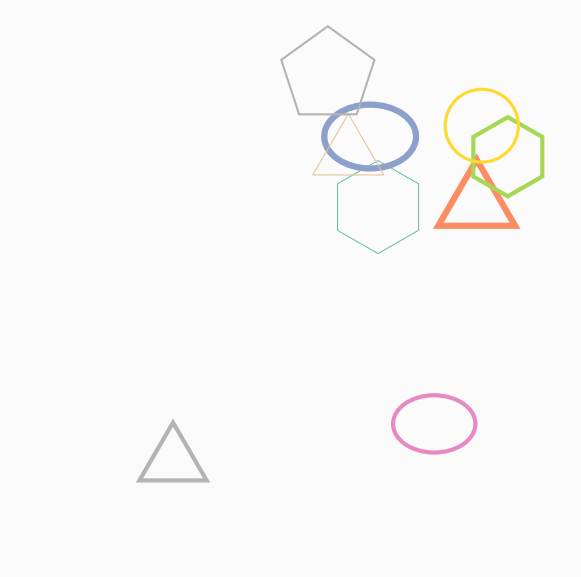[{"shape": "hexagon", "thickness": 0.5, "radius": 0.4, "center": [0.65, 0.641]}, {"shape": "triangle", "thickness": 3, "radius": 0.38, "center": [0.82, 0.646]}, {"shape": "oval", "thickness": 3, "radius": 0.39, "center": [0.637, 0.763]}, {"shape": "oval", "thickness": 2, "radius": 0.35, "center": [0.747, 0.265]}, {"shape": "hexagon", "thickness": 2, "radius": 0.34, "center": [0.874, 0.728]}, {"shape": "circle", "thickness": 1.5, "radius": 0.32, "center": [0.829, 0.782]}, {"shape": "triangle", "thickness": 0.5, "radius": 0.35, "center": [0.599, 0.731]}, {"shape": "pentagon", "thickness": 1, "radius": 0.42, "center": [0.564, 0.869]}, {"shape": "triangle", "thickness": 2, "radius": 0.33, "center": [0.298, 0.201]}]